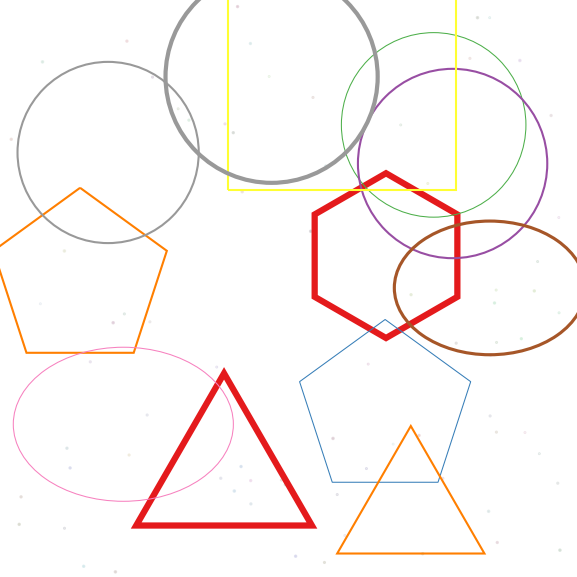[{"shape": "hexagon", "thickness": 3, "radius": 0.71, "center": [0.668, 0.556]}, {"shape": "triangle", "thickness": 3, "radius": 0.88, "center": [0.388, 0.177]}, {"shape": "pentagon", "thickness": 0.5, "radius": 0.78, "center": [0.667, 0.29]}, {"shape": "circle", "thickness": 0.5, "radius": 0.8, "center": [0.751, 0.783]}, {"shape": "circle", "thickness": 1, "radius": 0.82, "center": [0.784, 0.716]}, {"shape": "triangle", "thickness": 1, "radius": 0.74, "center": [0.711, 0.114]}, {"shape": "pentagon", "thickness": 1, "radius": 0.79, "center": [0.139, 0.516]}, {"shape": "square", "thickness": 1, "radius": 0.99, "center": [0.592, 0.868]}, {"shape": "oval", "thickness": 1.5, "radius": 0.83, "center": [0.848, 0.501]}, {"shape": "oval", "thickness": 0.5, "radius": 0.95, "center": [0.214, 0.264]}, {"shape": "circle", "thickness": 1, "radius": 0.78, "center": [0.187, 0.735]}, {"shape": "circle", "thickness": 2, "radius": 0.92, "center": [0.47, 0.866]}]